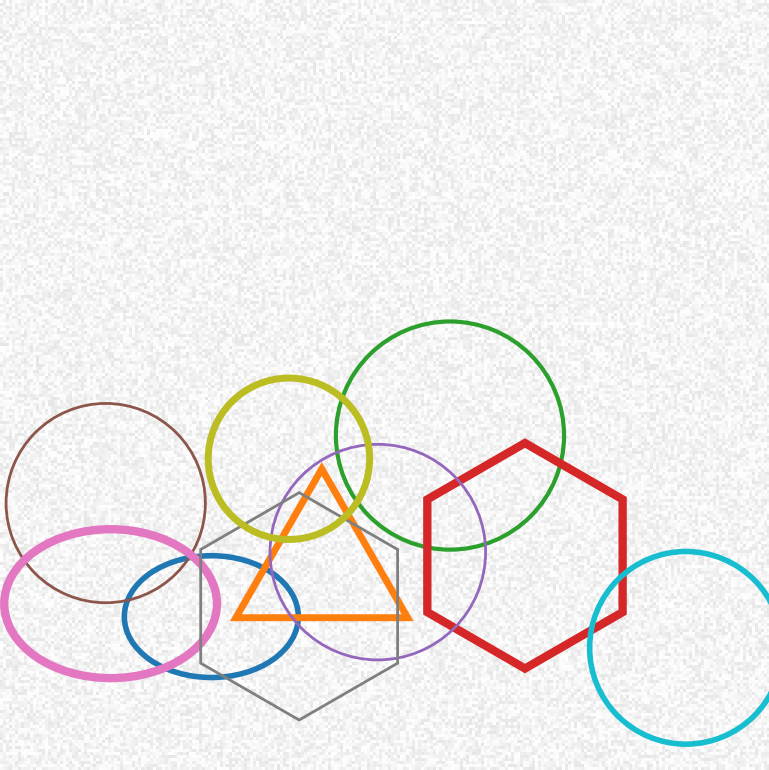[{"shape": "oval", "thickness": 2, "radius": 0.56, "center": [0.274, 0.199]}, {"shape": "triangle", "thickness": 2.5, "radius": 0.64, "center": [0.418, 0.262]}, {"shape": "circle", "thickness": 1.5, "radius": 0.74, "center": [0.584, 0.434]}, {"shape": "hexagon", "thickness": 3, "radius": 0.73, "center": [0.682, 0.278]}, {"shape": "circle", "thickness": 1, "radius": 0.7, "center": [0.491, 0.283]}, {"shape": "circle", "thickness": 1, "radius": 0.65, "center": [0.137, 0.347]}, {"shape": "oval", "thickness": 3, "radius": 0.69, "center": [0.144, 0.216]}, {"shape": "hexagon", "thickness": 1, "radius": 0.74, "center": [0.389, 0.213]}, {"shape": "circle", "thickness": 2.5, "radius": 0.52, "center": [0.375, 0.404]}, {"shape": "circle", "thickness": 2, "radius": 0.63, "center": [0.891, 0.159]}]